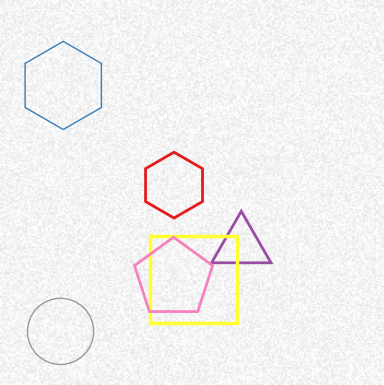[{"shape": "hexagon", "thickness": 2, "radius": 0.43, "center": [0.452, 0.519]}, {"shape": "hexagon", "thickness": 1, "radius": 0.57, "center": [0.164, 0.778]}, {"shape": "triangle", "thickness": 2, "radius": 0.45, "center": [0.627, 0.362]}, {"shape": "square", "thickness": 2.5, "radius": 0.56, "center": [0.502, 0.274]}, {"shape": "pentagon", "thickness": 2, "radius": 0.53, "center": [0.451, 0.277]}, {"shape": "circle", "thickness": 1, "radius": 0.43, "center": [0.157, 0.139]}]